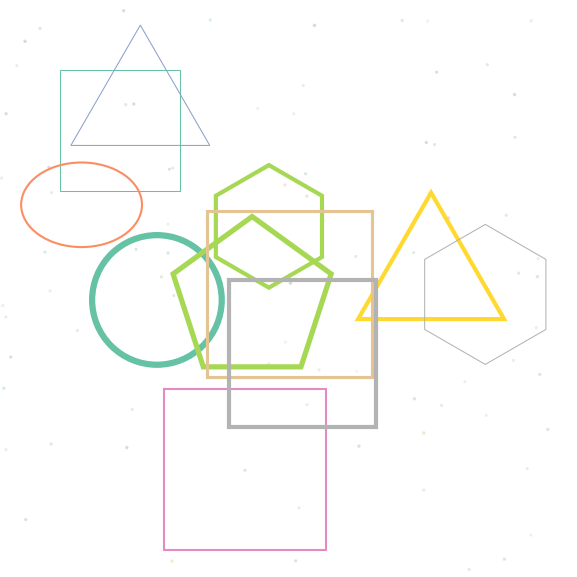[{"shape": "circle", "thickness": 3, "radius": 0.56, "center": [0.272, 0.48]}, {"shape": "square", "thickness": 0.5, "radius": 0.52, "center": [0.208, 0.773]}, {"shape": "oval", "thickness": 1, "radius": 0.52, "center": [0.141, 0.645]}, {"shape": "triangle", "thickness": 0.5, "radius": 0.69, "center": [0.243, 0.817]}, {"shape": "square", "thickness": 1, "radius": 0.7, "center": [0.425, 0.186]}, {"shape": "pentagon", "thickness": 2.5, "radius": 0.72, "center": [0.437, 0.48]}, {"shape": "hexagon", "thickness": 2, "radius": 0.53, "center": [0.466, 0.607]}, {"shape": "triangle", "thickness": 2, "radius": 0.73, "center": [0.746, 0.52]}, {"shape": "square", "thickness": 1.5, "radius": 0.72, "center": [0.501, 0.49]}, {"shape": "hexagon", "thickness": 0.5, "radius": 0.61, "center": [0.84, 0.489]}, {"shape": "square", "thickness": 2, "radius": 0.64, "center": [0.523, 0.386]}]